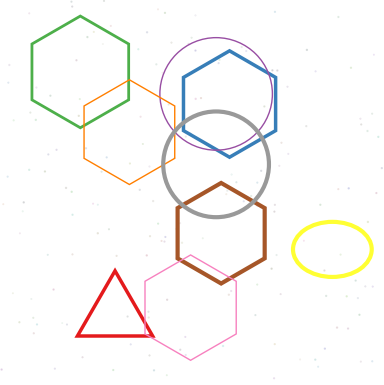[{"shape": "triangle", "thickness": 2.5, "radius": 0.56, "center": [0.299, 0.184]}, {"shape": "hexagon", "thickness": 2.5, "radius": 0.69, "center": [0.596, 0.73]}, {"shape": "hexagon", "thickness": 2, "radius": 0.73, "center": [0.209, 0.813]}, {"shape": "circle", "thickness": 1, "radius": 0.73, "center": [0.561, 0.756]}, {"shape": "hexagon", "thickness": 1, "radius": 0.68, "center": [0.336, 0.657]}, {"shape": "oval", "thickness": 3, "radius": 0.51, "center": [0.863, 0.352]}, {"shape": "hexagon", "thickness": 3, "radius": 0.65, "center": [0.574, 0.394]}, {"shape": "hexagon", "thickness": 1, "radius": 0.68, "center": [0.495, 0.201]}, {"shape": "circle", "thickness": 3, "radius": 0.69, "center": [0.561, 0.573]}]